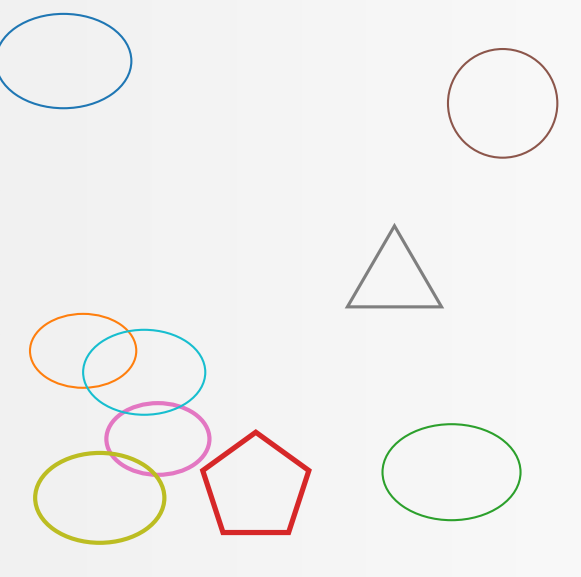[{"shape": "oval", "thickness": 1, "radius": 0.58, "center": [0.109, 0.893]}, {"shape": "oval", "thickness": 1, "radius": 0.46, "center": [0.143, 0.392]}, {"shape": "oval", "thickness": 1, "radius": 0.59, "center": [0.777, 0.181]}, {"shape": "pentagon", "thickness": 2.5, "radius": 0.48, "center": [0.44, 0.155]}, {"shape": "circle", "thickness": 1, "radius": 0.47, "center": [0.865, 0.82]}, {"shape": "oval", "thickness": 2, "radius": 0.44, "center": [0.272, 0.239]}, {"shape": "triangle", "thickness": 1.5, "radius": 0.47, "center": [0.679, 0.515]}, {"shape": "oval", "thickness": 2, "radius": 0.56, "center": [0.172, 0.137]}, {"shape": "oval", "thickness": 1, "radius": 0.53, "center": [0.248, 0.354]}]